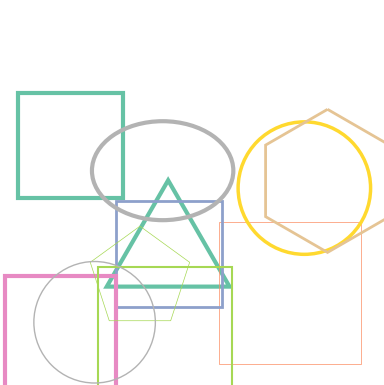[{"shape": "triangle", "thickness": 3, "radius": 0.92, "center": [0.437, 0.348]}, {"shape": "square", "thickness": 3, "radius": 0.68, "center": [0.183, 0.622]}, {"shape": "square", "thickness": 0.5, "radius": 0.92, "center": [0.753, 0.238]}, {"shape": "square", "thickness": 2, "radius": 0.68, "center": [0.439, 0.34]}, {"shape": "square", "thickness": 3, "radius": 0.72, "center": [0.158, 0.138]}, {"shape": "pentagon", "thickness": 0.5, "radius": 0.68, "center": [0.364, 0.277]}, {"shape": "square", "thickness": 1.5, "radius": 0.87, "center": [0.428, 0.133]}, {"shape": "circle", "thickness": 2.5, "radius": 0.86, "center": [0.791, 0.511]}, {"shape": "hexagon", "thickness": 2, "radius": 0.93, "center": [0.851, 0.53]}, {"shape": "circle", "thickness": 1, "radius": 0.79, "center": [0.246, 0.163]}, {"shape": "oval", "thickness": 3, "radius": 0.92, "center": [0.422, 0.557]}]